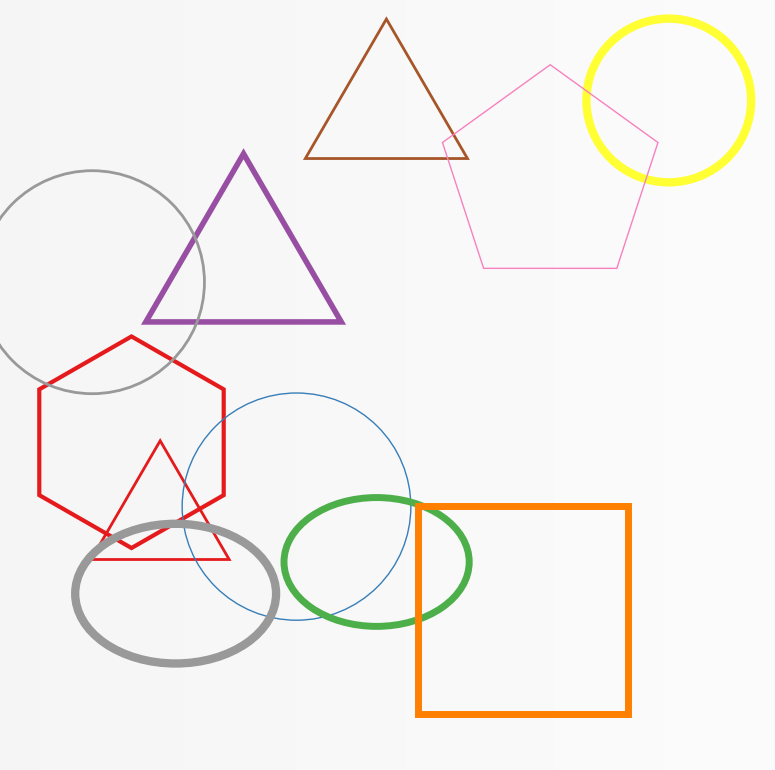[{"shape": "triangle", "thickness": 1, "radius": 0.51, "center": [0.207, 0.325]}, {"shape": "hexagon", "thickness": 1.5, "radius": 0.69, "center": [0.17, 0.426]}, {"shape": "circle", "thickness": 0.5, "radius": 0.74, "center": [0.383, 0.342]}, {"shape": "oval", "thickness": 2.5, "radius": 0.6, "center": [0.486, 0.27]}, {"shape": "triangle", "thickness": 2, "radius": 0.73, "center": [0.314, 0.655]}, {"shape": "square", "thickness": 2.5, "radius": 0.68, "center": [0.675, 0.208]}, {"shape": "circle", "thickness": 3, "radius": 0.53, "center": [0.863, 0.87]}, {"shape": "triangle", "thickness": 1, "radius": 0.6, "center": [0.499, 0.855]}, {"shape": "pentagon", "thickness": 0.5, "radius": 0.73, "center": [0.71, 0.77]}, {"shape": "oval", "thickness": 3, "radius": 0.65, "center": [0.227, 0.229]}, {"shape": "circle", "thickness": 1, "radius": 0.72, "center": [0.119, 0.634]}]